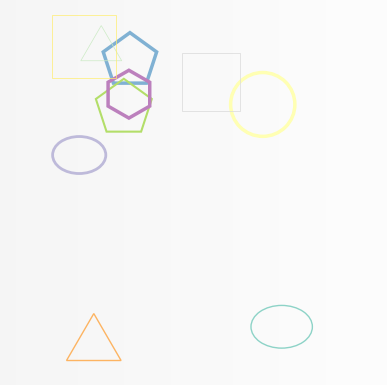[{"shape": "oval", "thickness": 1, "radius": 0.4, "center": [0.727, 0.151]}, {"shape": "circle", "thickness": 2.5, "radius": 0.41, "center": [0.678, 0.729]}, {"shape": "oval", "thickness": 2, "radius": 0.34, "center": [0.204, 0.597]}, {"shape": "pentagon", "thickness": 2.5, "radius": 0.36, "center": [0.335, 0.843]}, {"shape": "triangle", "thickness": 1, "radius": 0.41, "center": [0.242, 0.104]}, {"shape": "pentagon", "thickness": 1.5, "radius": 0.38, "center": [0.32, 0.719]}, {"shape": "square", "thickness": 0.5, "radius": 0.37, "center": [0.544, 0.787]}, {"shape": "hexagon", "thickness": 2.5, "radius": 0.31, "center": [0.333, 0.755]}, {"shape": "triangle", "thickness": 0.5, "radius": 0.3, "center": [0.261, 0.873]}, {"shape": "square", "thickness": 0.5, "radius": 0.41, "center": [0.217, 0.88]}]